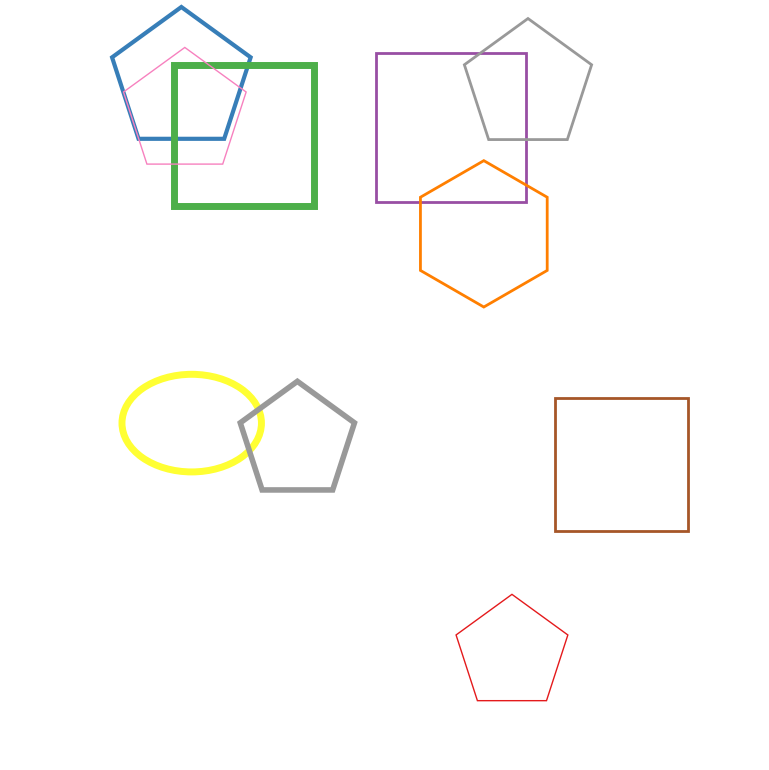[{"shape": "pentagon", "thickness": 0.5, "radius": 0.38, "center": [0.665, 0.152]}, {"shape": "pentagon", "thickness": 1.5, "radius": 0.47, "center": [0.236, 0.896]}, {"shape": "square", "thickness": 2.5, "radius": 0.46, "center": [0.317, 0.824]}, {"shape": "square", "thickness": 1, "radius": 0.48, "center": [0.586, 0.835]}, {"shape": "hexagon", "thickness": 1, "radius": 0.48, "center": [0.628, 0.696]}, {"shape": "oval", "thickness": 2.5, "radius": 0.45, "center": [0.249, 0.451]}, {"shape": "square", "thickness": 1, "radius": 0.43, "center": [0.807, 0.397]}, {"shape": "pentagon", "thickness": 0.5, "radius": 0.42, "center": [0.24, 0.855]}, {"shape": "pentagon", "thickness": 2, "radius": 0.39, "center": [0.386, 0.427]}, {"shape": "pentagon", "thickness": 1, "radius": 0.43, "center": [0.686, 0.889]}]